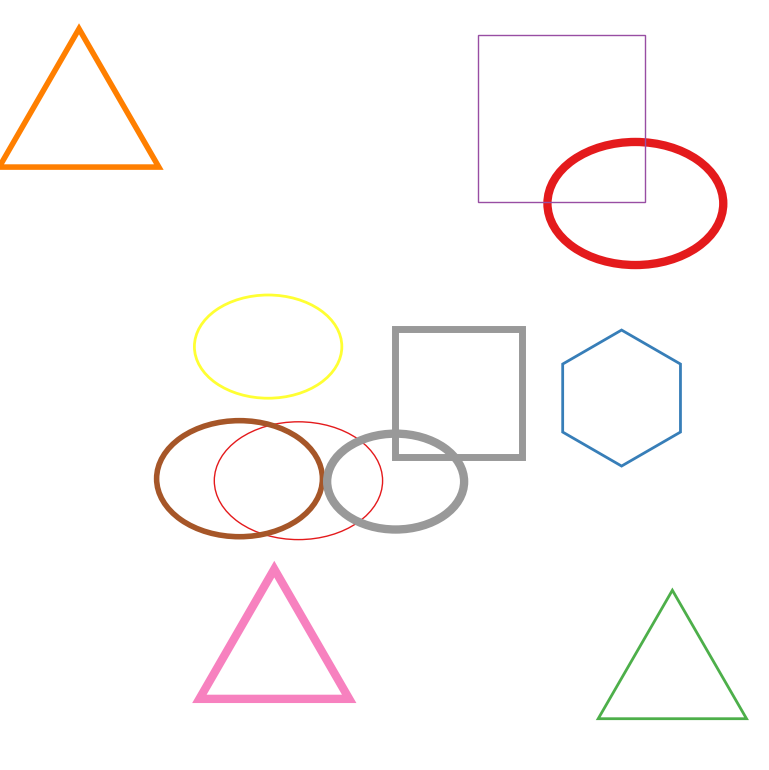[{"shape": "oval", "thickness": 0.5, "radius": 0.55, "center": [0.388, 0.376]}, {"shape": "oval", "thickness": 3, "radius": 0.57, "center": [0.825, 0.736]}, {"shape": "hexagon", "thickness": 1, "radius": 0.44, "center": [0.807, 0.483]}, {"shape": "triangle", "thickness": 1, "radius": 0.56, "center": [0.873, 0.122]}, {"shape": "square", "thickness": 0.5, "radius": 0.54, "center": [0.729, 0.846]}, {"shape": "triangle", "thickness": 2, "radius": 0.6, "center": [0.103, 0.843]}, {"shape": "oval", "thickness": 1, "radius": 0.48, "center": [0.348, 0.55]}, {"shape": "oval", "thickness": 2, "radius": 0.54, "center": [0.311, 0.378]}, {"shape": "triangle", "thickness": 3, "radius": 0.56, "center": [0.356, 0.149]}, {"shape": "square", "thickness": 2.5, "radius": 0.41, "center": [0.596, 0.489]}, {"shape": "oval", "thickness": 3, "radius": 0.44, "center": [0.514, 0.375]}]